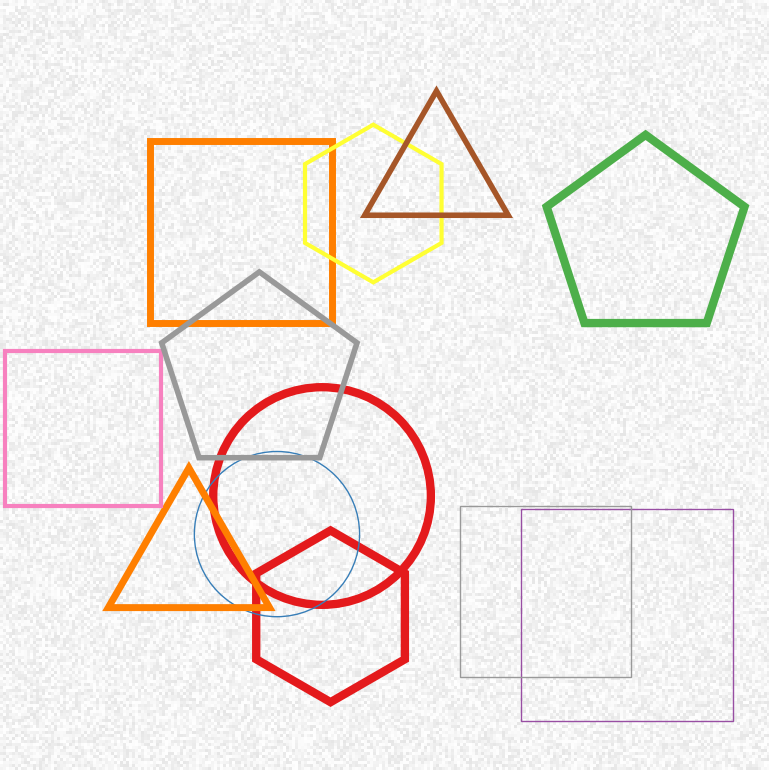[{"shape": "circle", "thickness": 3, "radius": 0.71, "center": [0.418, 0.356]}, {"shape": "hexagon", "thickness": 3, "radius": 0.56, "center": [0.429, 0.2]}, {"shape": "circle", "thickness": 0.5, "radius": 0.54, "center": [0.36, 0.306]}, {"shape": "pentagon", "thickness": 3, "radius": 0.68, "center": [0.838, 0.69]}, {"shape": "square", "thickness": 0.5, "radius": 0.69, "center": [0.814, 0.201]}, {"shape": "square", "thickness": 2.5, "radius": 0.59, "center": [0.313, 0.699]}, {"shape": "triangle", "thickness": 2.5, "radius": 0.6, "center": [0.245, 0.271]}, {"shape": "hexagon", "thickness": 1.5, "radius": 0.51, "center": [0.485, 0.736]}, {"shape": "triangle", "thickness": 2, "radius": 0.54, "center": [0.567, 0.774]}, {"shape": "square", "thickness": 1.5, "radius": 0.51, "center": [0.108, 0.444]}, {"shape": "square", "thickness": 0.5, "radius": 0.56, "center": [0.708, 0.232]}, {"shape": "pentagon", "thickness": 2, "radius": 0.67, "center": [0.337, 0.514]}]